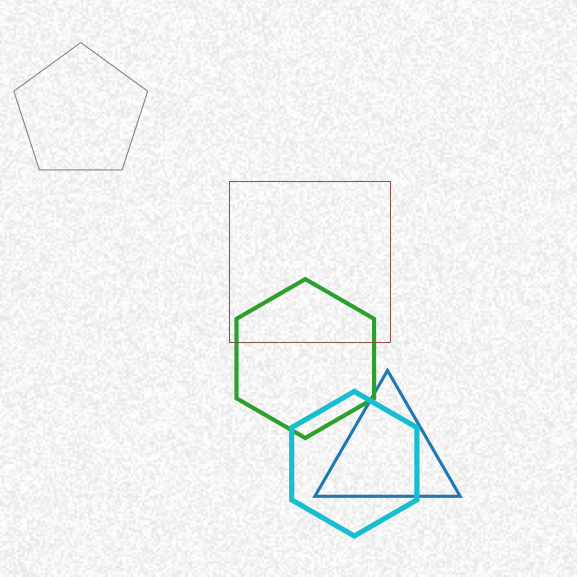[{"shape": "triangle", "thickness": 1.5, "radius": 0.73, "center": [0.671, 0.212]}, {"shape": "hexagon", "thickness": 2, "radius": 0.69, "center": [0.529, 0.378]}, {"shape": "square", "thickness": 0.5, "radius": 0.7, "center": [0.537, 0.546]}, {"shape": "pentagon", "thickness": 0.5, "radius": 0.61, "center": [0.14, 0.804]}, {"shape": "hexagon", "thickness": 2.5, "radius": 0.63, "center": [0.614, 0.196]}]